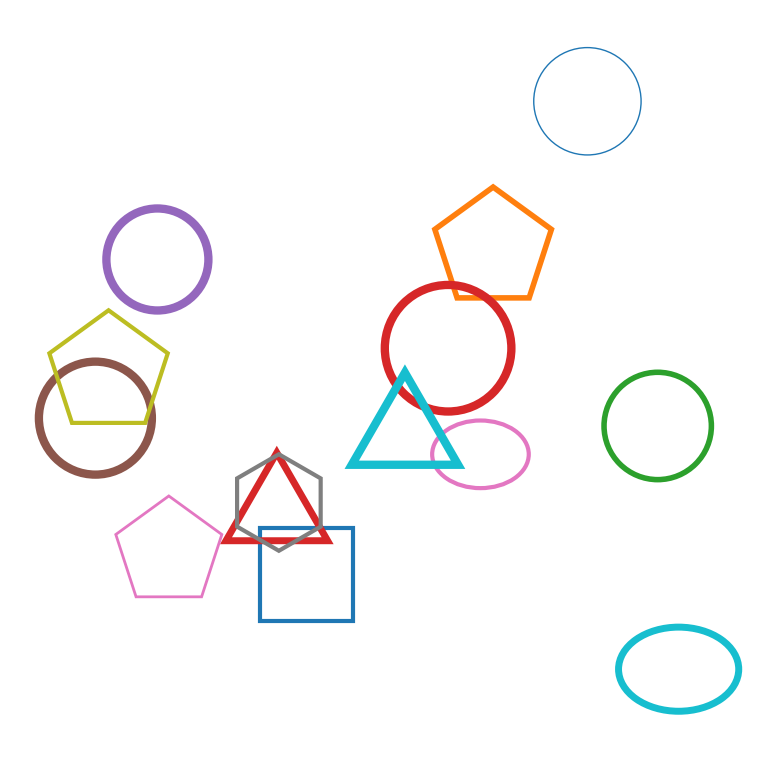[{"shape": "square", "thickness": 1.5, "radius": 0.3, "center": [0.398, 0.254]}, {"shape": "circle", "thickness": 0.5, "radius": 0.35, "center": [0.763, 0.868]}, {"shape": "pentagon", "thickness": 2, "radius": 0.4, "center": [0.64, 0.678]}, {"shape": "circle", "thickness": 2, "radius": 0.35, "center": [0.854, 0.447]}, {"shape": "circle", "thickness": 3, "radius": 0.41, "center": [0.582, 0.548]}, {"shape": "triangle", "thickness": 2.5, "radius": 0.38, "center": [0.359, 0.336]}, {"shape": "circle", "thickness": 3, "radius": 0.33, "center": [0.204, 0.663]}, {"shape": "circle", "thickness": 3, "radius": 0.37, "center": [0.124, 0.457]}, {"shape": "oval", "thickness": 1.5, "radius": 0.31, "center": [0.624, 0.41]}, {"shape": "pentagon", "thickness": 1, "radius": 0.36, "center": [0.219, 0.283]}, {"shape": "hexagon", "thickness": 1.5, "radius": 0.31, "center": [0.362, 0.347]}, {"shape": "pentagon", "thickness": 1.5, "radius": 0.4, "center": [0.141, 0.516]}, {"shape": "oval", "thickness": 2.5, "radius": 0.39, "center": [0.881, 0.131]}, {"shape": "triangle", "thickness": 3, "radius": 0.4, "center": [0.526, 0.436]}]